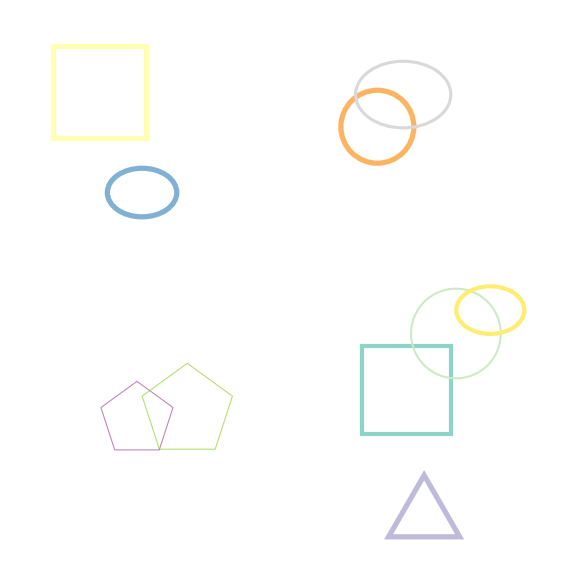[{"shape": "square", "thickness": 2, "radius": 0.38, "center": [0.704, 0.324]}, {"shape": "square", "thickness": 2.5, "radius": 0.4, "center": [0.172, 0.84]}, {"shape": "triangle", "thickness": 2.5, "radius": 0.36, "center": [0.734, 0.105]}, {"shape": "oval", "thickness": 2.5, "radius": 0.3, "center": [0.246, 0.666]}, {"shape": "circle", "thickness": 2.5, "radius": 0.32, "center": [0.653, 0.78]}, {"shape": "pentagon", "thickness": 0.5, "radius": 0.41, "center": [0.324, 0.288]}, {"shape": "oval", "thickness": 1.5, "radius": 0.41, "center": [0.698, 0.835]}, {"shape": "pentagon", "thickness": 0.5, "radius": 0.33, "center": [0.237, 0.273]}, {"shape": "circle", "thickness": 1, "radius": 0.39, "center": [0.789, 0.422]}, {"shape": "oval", "thickness": 2, "radius": 0.29, "center": [0.849, 0.462]}]